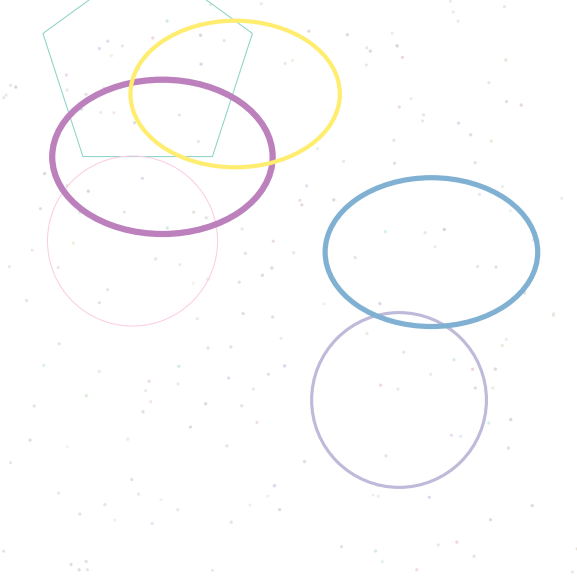[{"shape": "pentagon", "thickness": 0.5, "radius": 0.95, "center": [0.256, 0.882]}, {"shape": "circle", "thickness": 1.5, "radius": 0.76, "center": [0.691, 0.307]}, {"shape": "oval", "thickness": 2.5, "radius": 0.92, "center": [0.747, 0.563]}, {"shape": "circle", "thickness": 0.5, "radius": 0.74, "center": [0.229, 0.582]}, {"shape": "oval", "thickness": 3, "radius": 0.95, "center": [0.281, 0.728]}, {"shape": "oval", "thickness": 2, "radius": 0.91, "center": [0.407, 0.836]}]